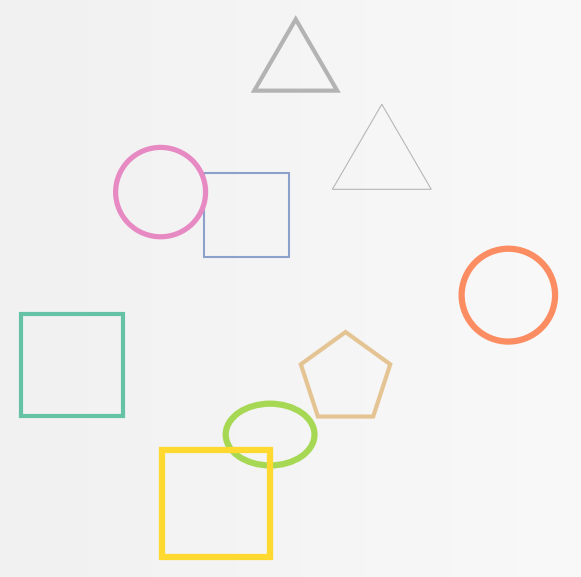[{"shape": "square", "thickness": 2, "radius": 0.44, "center": [0.124, 0.367]}, {"shape": "circle", "thickness": 3, "radius": 0.4, "center": [0.875, 0.488]}, {"shape": "square", "thickness": 1, "radius": 0.36, "center": [0.424, 0.626]}, {"shape": "circle", "thickness": 2.5, "radius": 0.39, "center": [0.276, 0.667]}, {"shape": "oval", "thickness": 3, "radius": 0.38, "center": [0.465, 0.247]}, {"shape": "square", "thickness": 3, "radius": 0.46, "center": [0.372, 0.128]}, {"shape": "pentagon", "thickness": 2, "radius": 0.4, "center": [0.594, 0.343]}, {"shape": "triangle", "thickness": 2, "radius": 0.41, "center": [0.509, 0.883]}, {"shape": "triangle", "thickness": 0.5, "radius": 0.49, "center": [0.657, 0.72]}]